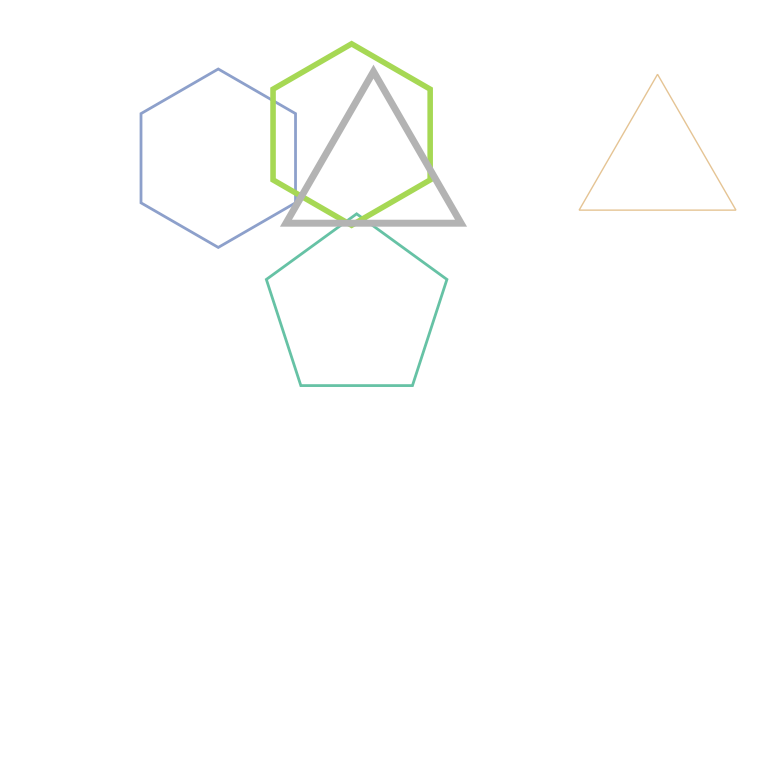[{"shape": "pentagon", "thickness": 1, "radius": 0.62, "center": [0.463, 0.599]}, {"shape": "hexagon", "thickness": 1, "radius": 0.58, "center": [0.283, 0.795]}, {"shape": "hexagon", "thickness": 2, "radius": 0.59, "center": [0.457, 0.825]}, {"shape": "triangle", "thickness": 0.5, "radius": 0.59, "center": [0.854, 0.786]}, {"shape": "triangle", "thickness": 2.5, "radius": 0.66, "center": [0.485, 0.776]}]